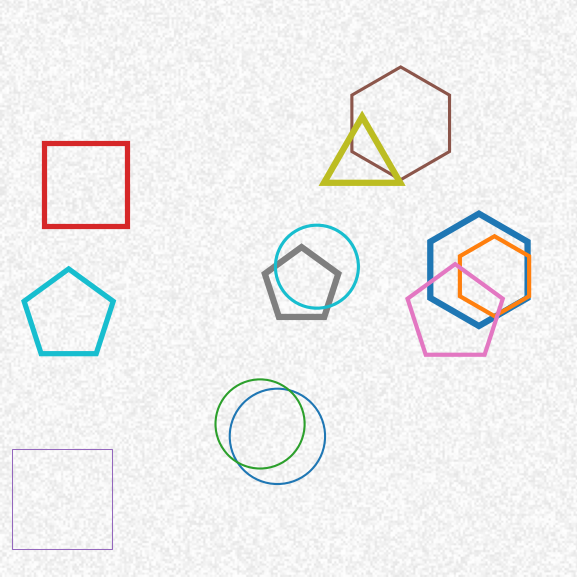[{"shape": "hexagon", "thickness": 3, "radius": 0.49, "center": [0.829, 0.532]}, {"shape": "circle", "thickness": 1, "radius": 0.41, "center": [0.48, 0.244]}, {"shape": "hexagon", "thickness": 2, "radius": 0.35, "center": [0.856, 0.521]}, {"shape": "circle", "thickness": 1, "radius": 0.39, "center": [0.45, 0.265]}, {"shape": "square", "thickness": 2.5, "radius": 0.36, "center": [0.148, 0.68]}, {"shape": "square", "thickness": 0.5, "radius": 0.43, "center": [0.107, 0.135]}, {"shape": "hexagon", "thickness": 1.5, "radius": 0.49, "center": [0.694, 0.786]}, {"shape": "pentagon", "thickness": 2, "radius": 0.43, "center": [0.788, 0.455]}, {"shape": "pentagon", "thickness": 3, "radius": 0.33, "center": [0.522, 0.504]}, {"shape": "triangle", "thickness": 3, "radius": 0.38, "center": [0.627, 0.721]}, {"shape": "circle", "thickness": 1.5, "radius": 0.36, "center": [0.549, 0.537]}, {"shape": "pentagon", "thickness": 2.5, "radius": 0.41, "center": [0.119, 0.452]}]